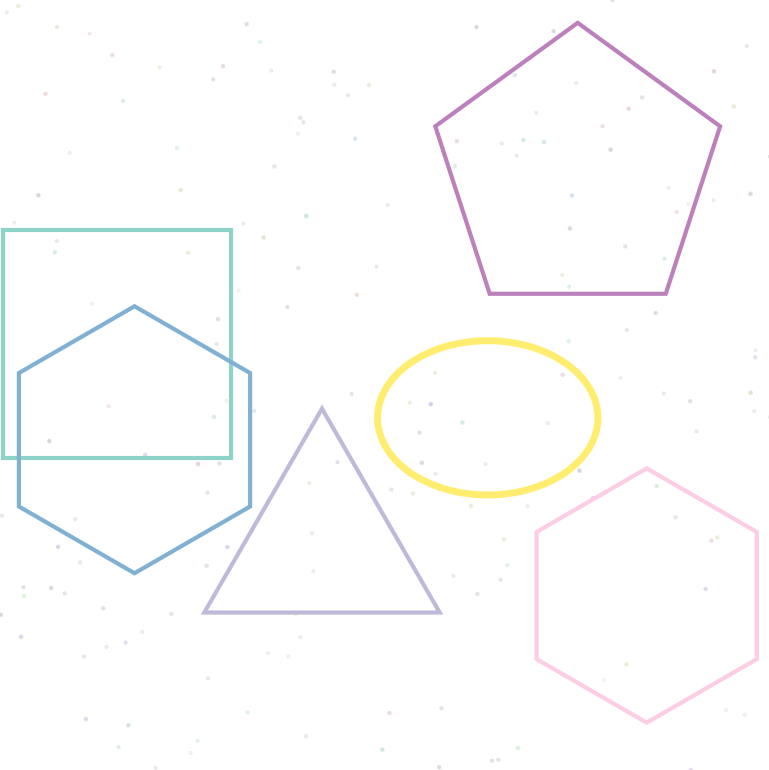[{"shape": "square", "thickness": 1.5, "radius": 0.74, "center": [0.152, 0.553]}, {"shape": "triangle", "thickness": 1.5, "radius": 0.88, "center": [0.418, 0.293]}, {"shape": "hexagon", "thickness": 1.5, "radius": 0.87, "center": [0.175, 0.429]}, {"shape": "hexagon", "thickness": 1.5, "radius": 0.83, "center": [0.84, 0.227]}, {"shape": "pentagon", "thickness": 1.5, "radius": 0.97, "center": [0.75, 0.776]}, {"shape": "oval", "thickness": 2.5, "radius": 0.72, "center": [0.633, 0.457]}]